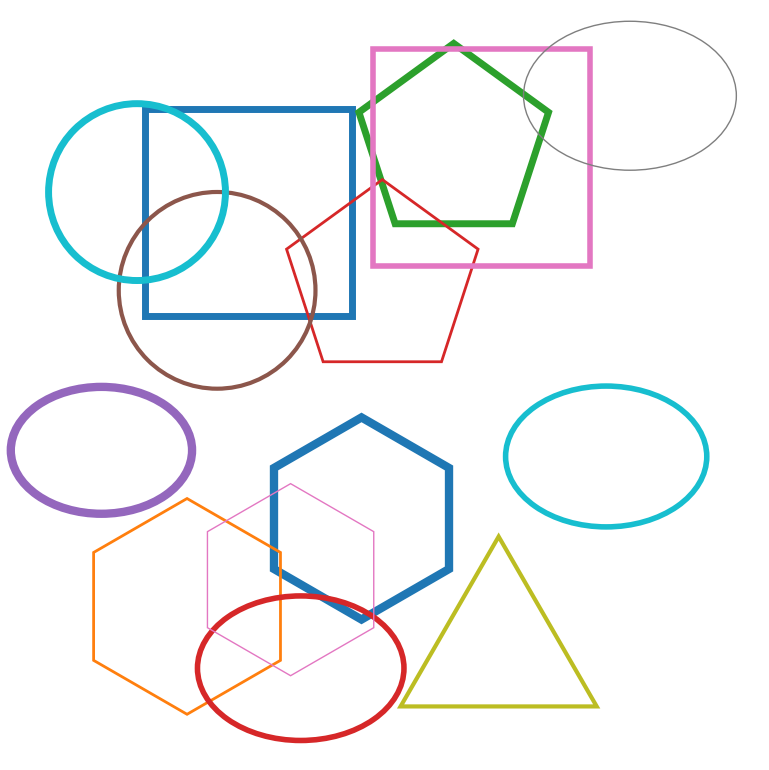[{"shape": "hexagon", "thickness": 3, "radius": 0.66, "center": [0.469, 0.327]}, {"shape": "square", "thickness": 2.5, "radius": 0.67, "center": [0.323, 0.724]}, {"shape": "hexagon", "thickness": 1, "radius": 0.7, "center": [0.243, 0.212]}, {"shape": "pentagon", "thickness": 2.5, "radius": 0.65, "center": [0.589, 0.814]}, {"shape": "oval", "thickness": 2, "radius": 0.67, "center": [0.391, 0.132]}, {"shape": "pentagon", "thickness": 1, "radius": 0.65, "center": [0.497, 0.636]}, {"shape": "oval", "thickness": 3, "radius": 0.59, "center": [0.132, 0.415]}, {"shape": "circle", "thickness": 1.5, "radius": 0.64, "center": [0.282, 0.623]}, {"shape": "hexagon", "thickness": 0.5, "radius": 0.62, "center": [0.377, 0.247]}, {"shape": "square", "thickness": 2, "radius": 0.7, "center": [0.626, 0.795]}, {"shape": "oval", "thickness": 0.5, "radius": 0.69, "center": [0.818, 0.876]}, {"shape": "triangle", "thickness": 1.5, "radius": 0.74, "center": [0.648, 0.156]}, {"shape": "oval", "thickness": 2, "radius": 0.65, "center": [0.787, 0.407]}, {"shape": "circle", "thickness": 2.5, "radius": 0.57, "center": [0.178, 0.751]}]